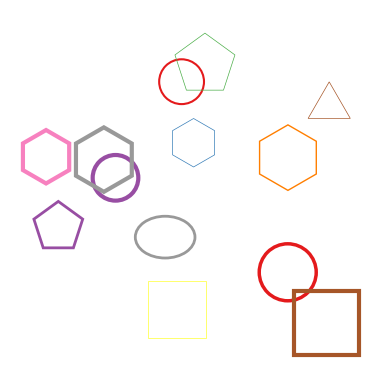[{"shape": "circle", "thickness": 1.5, "radius": 0.29, "center": [0.472, 0.788]}, {"shape": "circle", "thickness": 2.5, "radius": 0.37, "center": [0.747, 0.293]}, {"shape": "hexagon", "thickness": 0.5, "radius": 0.31, "center": [0.503, 0.629]}, {"shape": "pentagon", "thickness": 0.5, "radius": 0.41, "center": [0.532, 0.832]}, {"shape": "circle", "thickness": 3, "radius": 0.3, "center": [0.3, 0.538]}, {"shape": "pentagon", "thickness": 2, "radius": 0.33, "center": [0.151, 0.41]}, {"shape": "hexagon", "thickness": 1, "radius": 0.43, "center": [0.748, 0.591]}, {"shape": "square", "thickness": 0.5, "radius": 0.37, "center": [0.46, 0.195]}, {"shape": "square", "thickness": 3, "radius": 0.42, "center": [0.848, 0.161]}, {"shape": "triangle", "thickness": 0.5, "radius": 0.32, "center": [0.855, 0.724]}, {"shape": "hexagon", "thickness": 3, "radius": 0.35, "center": [0.12, 0.593]}, {"shape": "hexagon", "thickness": 3, "radius": 0.42, "center": [0.27, 0.585]}, {"shape": "oval", "thickness": 2, "radius": 0.39, "center": [0.429, 0.384]}]